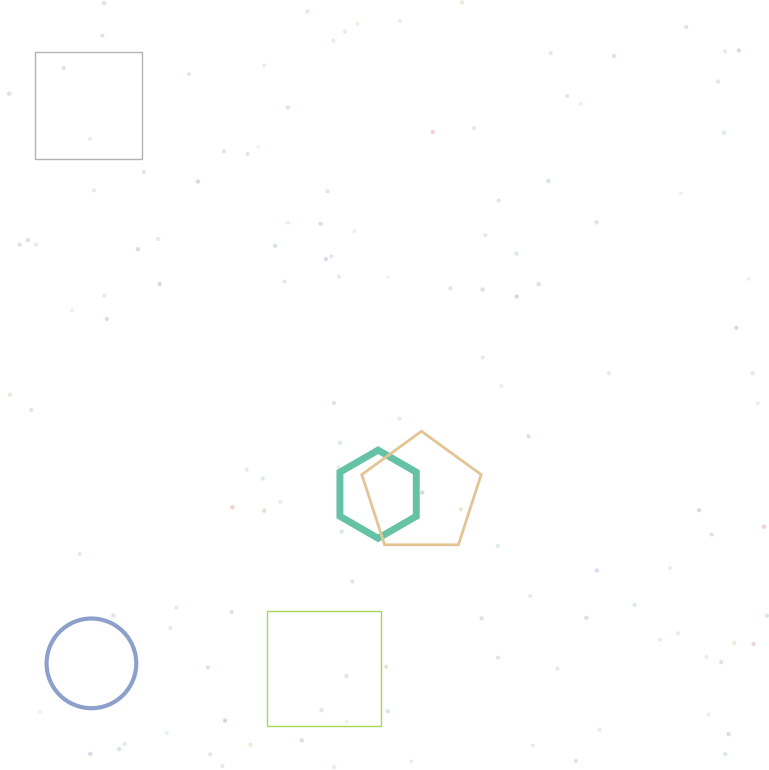[{"shape": "hexagon", "thickness": 2.5, "radius": 0.29, "center": [0.491, 0.358]}, {"shape": "circle", "thickness": 1.5, "radius": 0.29, "center": [0.119, 0.139]}, {"shape": "square", "thickness": 0.5, "radius": 0.37, "center": [0.421, 0.132]}, {"shape": "pentagon", "thickness": 1, "radius": 0.41, "center": [0.547, 0.358]}, {"shape": "square", "thickness": 0.5, "radius": 0.35, "center": [0.115, 0.863]}]